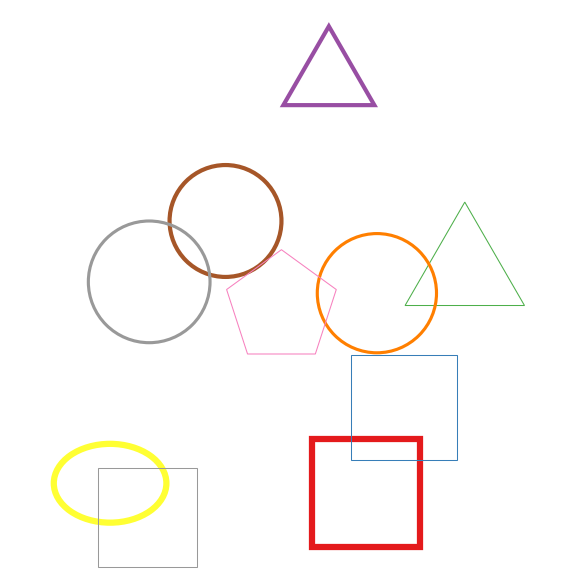[{"shape": "square", "thickness": 3, "radius": 0.47, "center": [0.634, 0.145]}, {"shape": "square", "thickness": 0.5, "radius": 0.46, "center": [0.7, 0.294]}, {"shape": "triangle", "thickness": 0.5, "radius": 0.6, "center": [0.805, 0.53]}, {"shape": "triangle", "thickness": 2, "radius": 0.45, "center": [0.569, 0.863]}, {"shape": "circle", "thickness": 1.5, "radius": 0.52, "center": [0.653, 0.491]}, {"shape": "oval", "thickness": 3, "radius": 0.49, "center": [0.191, 0.162]}, {"shape": "circle", "thickness": 2, "radius": 0.48, "center": [0.39, 0.616]}, {"shape": "pentagon", "thickness": 0.5, "radius": 0.5, "center": [0.487, 0.467]}, {"shape": "square", "thickness": 0.5, "radius": 0.43, "center": [0.255, 0.103]}, {"shape": "circle", "thickness": 1.5, "radius": 0.53, "center": [0.258, 0.511]}]